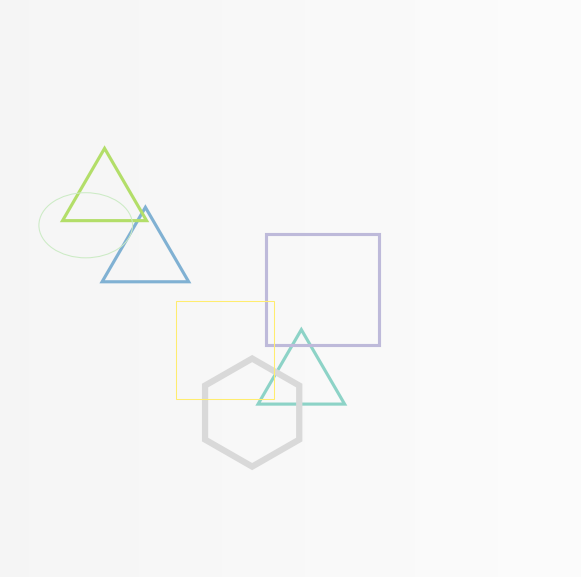[{"shape": "triangle", "thickness": 1.5, "radius": 0.43, "center": [0.518, 0.342]}, {"shape": "square", "thickness": 1.5, "radius": 0.48, "center": [0.554, 0.498]}, {"shape": "triangle", "thickness": 1.5, "radius": 0.43, "center": [0.25, 0.554]}, {"shape": "triangle", "thickness": 1.5, "radius": 0.42, "center": [0.18, 0.659]}, {"shape": "hexagon", "thickness": 3, "radius": 0.47, "center": [0.434, 0.285]}, {"shape": "oval", "thickness": 0.5, "radius": 0.4, "center": [0.147, 0.609]}, {"shape": "square", "thickness": 0.5, "radius": 0.42, "center": [0.387, 0.394]}]